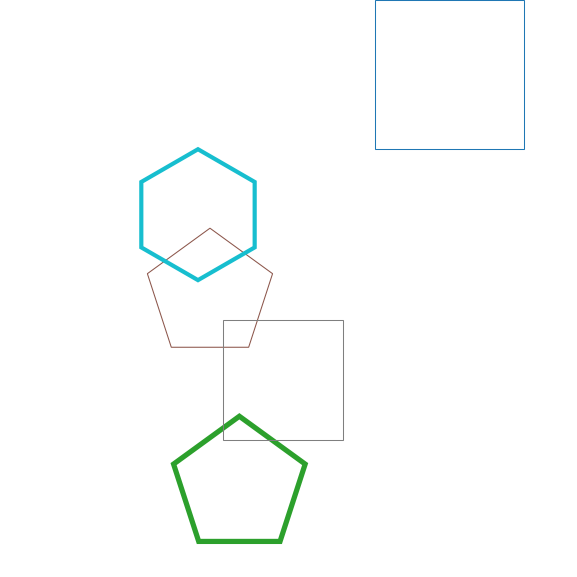[{"shape": "square", "thickness": 0.5, "radius": 0.65, "center": [0.778, 0.869]}, {"shape": "pentagon", "thickness": 2.5, "radius": 0.6, "center": [0.414, 0.159]}, {"shape": "pentagon", "thickness": 0.5, "radius": 0.57, "center": [0.364, 0.49]}, {"shape": "square", "thickness": 0.5, "radius": 0.52, "center": [0.49, 0.341]}, {"shape": "hexagon", "thickness": 2, "radius": 0.57, "center": [0.343, 0.627]}]